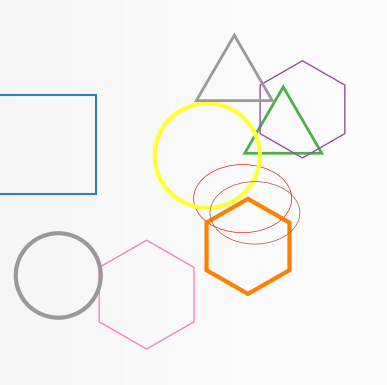[{"shape": "oval", "thickness": 0.5, "radius": 0.63, "center": [0.626, 0.484]}, {"shape": "square", "thickness": 1.5, "radius": 0.64, "center": [0.119, 0.626]}, {"shape": "triangle", "thickness": 2, "radius": 0.57, "center": [0.731, 0.659]}, {"shape": "hexagon", "thickness": 1, "radius": 0.63, "center": [0.781, 0.716]}, {"shape": "hexagon", "thickness": 3, "radius": 0.62, "center": [0.64, 0.36]}, {"shape": "circle", "thickness": 3, "radius": 0.68, "center": [0.535, 0.596]}, {"shape": "oval", "thickness": 0.5, "radius": 0.58, "center": [0.658, 0.447]}, {"shape": "hexagon", "thickness": 1, "radius": 0.71, "center": [0.378, 0.235]}, {"shape": "triangle", "thickness": 2, "radius": 0.57, "center": [0.605, 0.795]}, {"shape": "circle", "thickness": 3, "radius": 0.55, "center": [0.15, 0.284]}]